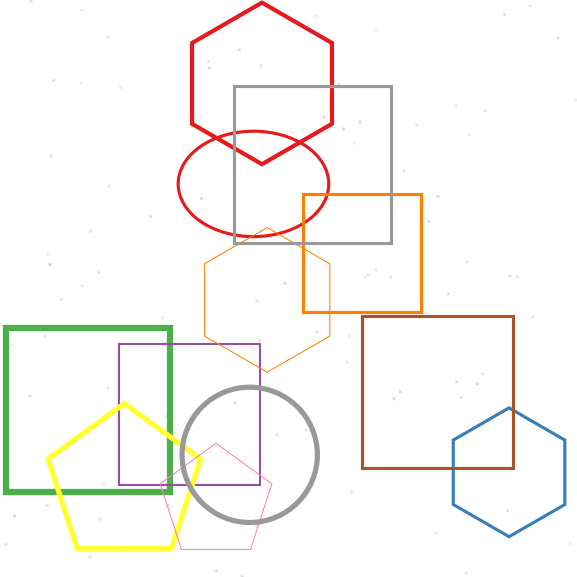[{"shape": "oval", "thickness": 1.5, "radius": 0.65, "center": [0.439, 0.681]}, {"shape": "hexagon", "thickness": 2, "radius": 0.7, "center": [0.454, 0.855]}, {"shape": "hexagon", "thickness": 1.5, "radius": 0.56, "center": [0.881, 0.181]}, {"shape": "square", "thickness": 3, "radius": 0.71, "center": [0.152, 0.289]}, {"shape": "square", "thickness": 1, "radius": 0.61, "center": [0.328, 0.282]}, {"shape": "hexagon", "thickness": 0.5, "radius": 0.63, "center": [0.463, 0.48]}, {"shape": "square", "thickness": 1.5, "radius": 0.51, "center": [0.626, 0.561]}, {"shape": "pentagon", "thickness": 2.5, "radius": 0.69, "center": [0.215, 0.162]}, {"shape": "square", "thickness": 1.5, "radius": 0.66, "center": [0.758, 0.32]}, {"shape": "pentagon", "thickness": 0.5, "radius": 0.51, "center": [0.374, 0.13]}, {"shape": "circle", "thickness": 2.5, "radius": 0.59, "center": [0.432, 0.212]}, {"shape": "square", "thickness": 1.5, "radius": 0.68, "center": [0.541, 0.715]}]